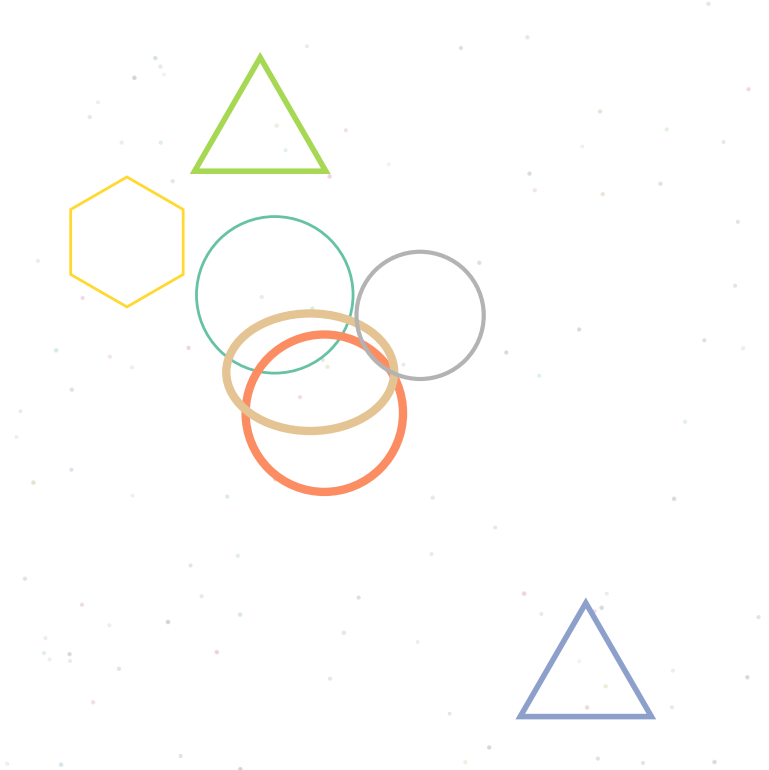[{"shape": "circle", "thickness": 1, "radius": 0.51, "center": [0.357, 0.617]}, {"shape": "circle", "thickness": 3, "radius": 0.51, "center": [0.421, 0.463]}, {"shape": "triangle", "thickness": 2, "radius": 0.49, "center": [0.761, 0.119]}, {"shape": "triangle", "thickness": 2, "radius": 0.49, "center": [0.338, 0.827]}, {"shape": "hexagon", "thickness": 1, "radius": 0.42, "center": [0.165, 0.686]}, {"shape": "oval", "thickness": 3, "radius": 0.55, "center": [0.403, 0.517]}, {"shape": "circle", "thickness": 1.5, "radius": 0.41, "center": [0.546, 0.59]}]